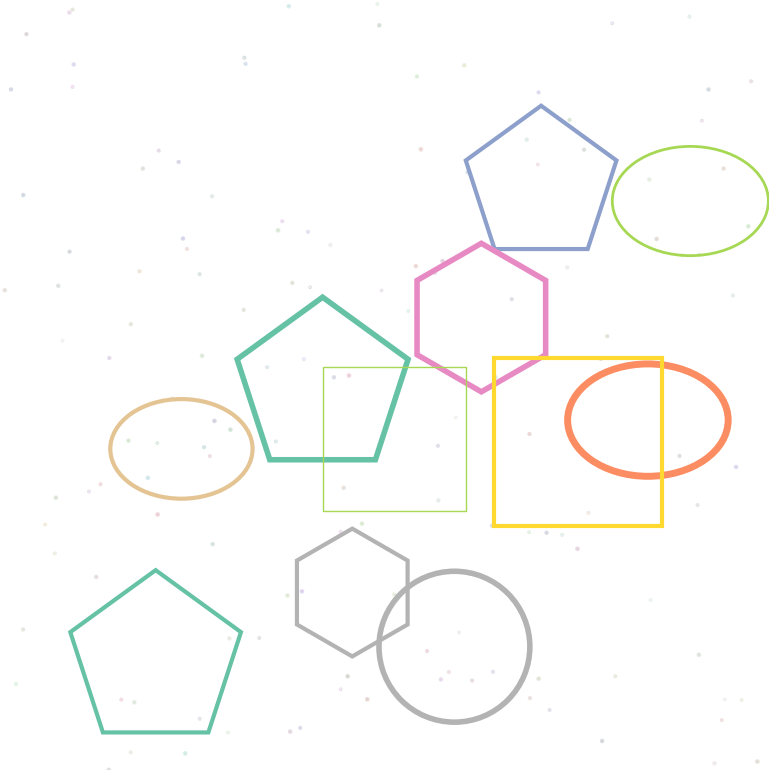[{"shape": "pentagon", "thickness": 1.5, "radius": 0.58, "center": [0.202, 0.143]}, {"shape": "pentagon", "thickness": 2, "radius": 0.58, "center": [0.419, 0.497]}, {"shape": "oval", "thickness": 2.5, "radius": 0.52, "center": [0.841, 0.454]}, {"shape": "pentagon", "thickness": 1.5, "radius": 0.51, "center": [0.703, 0.76]}, {"shape": "hexagon", "thickness": 2, "radius": 0.48, "center": [0.625, 0.588]}, {"shape": "square", "thickness": 0.5, "radius": 0.47, "center": [0.513, 0.43]}, {"shape": "oval", "thickness": 1, "radius": 0.51, "center": [0.897, 0.739]}, {"shape": "square", "thickness": 1.5, "radius": 0.55, "center": [0.75, 0.426]}, {"shape": "oval", "thickness": 1.5, "radius": 0.46, "center": [0.236, 0.417]}, {"shape": "circle", "thickness": 2, "radius": 0.49, "center": [0.59, 0.16]}, {"shape": "hexagon", "thickness": 1.5, "radius": 0.41, "center": [0.457, 0.23]}]